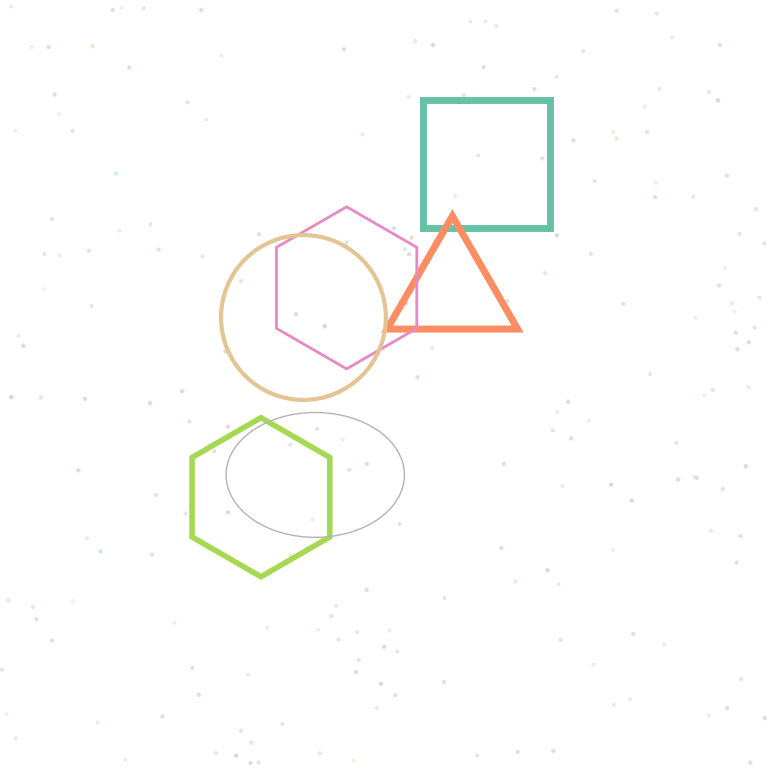[{"shape": "square", "thickness": 2.5, "radius": 0.41, "center": [0.632, 0.787]}, {"shape": "triangle", "thickness": 2.5, "radius": 0.49, "center": [0.588, 0.622]}, {"shape": "hexagon", "thickness": 1, "radius": 0.53, "center": [0.45, 0.626]}, {"shape": "hexagon", "thickness": 2, "radius": 0.52, "center": [0.339, 0.354]}, {"shape": "circle", "thickness": 1.5, "radius": 0.54, "center": [0.394, 0.588]}, {"shape": "oval", "thickness": 0.5, "radius": 0.58, "center": [0.409, 0.383]}]